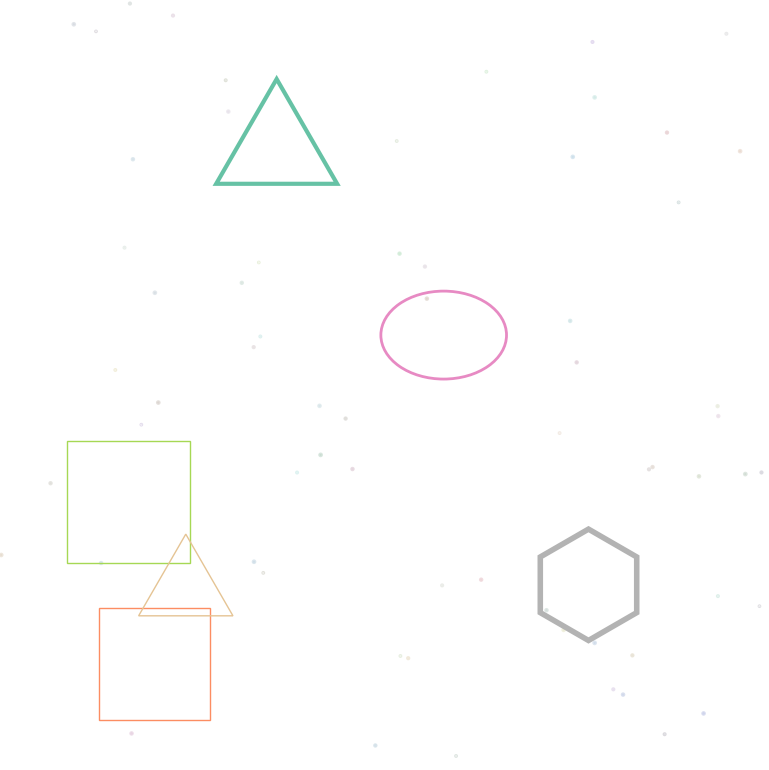[{"shape": "triangle", "thickness": 1.5, "radius": 0.45, "center": [0.359, 0.807]}, {"shape": "square", "thickness": 0.5, "radius": 0.36, "center": [0.201, 0.138]}, {"shape": "oval", "thickness": 1, "radius": 0.41, "center": [0.576, 0.565]}, {"shape": "square", "thickness": 0.5, "radius": 0.4, "center": [0.167, 0.348]}, {"shape": "triangle", "thickness": 0.5, "radius": 0.35, "center": [0.241, 0.236]}, {"shape": "hexagon", "thickness": 2, "radius": 0.36, "center": [0.764, 0.241]}]